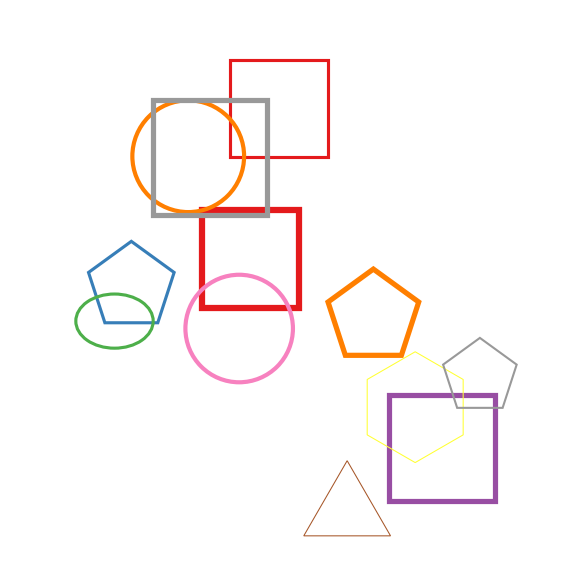[{"shape": "square", "thickness": 3, "radius": 0.42, "center": [0.434, 0.55]}, {"shape": "square", "thickness": 1.5, "radius": 0.42, "center": [0.484, 0.811]}, {"shape": "pentagon", "thickness": 1.5, "radius": 0.39, "center": [0.227, 0.503]}, {"shape": "oval", "thickness": 1.5, "radius": 0.33, "center": [0.198, 0.443]}, {"shape": "square", "thickness": 2.5, "radius": 0.46, "center": [0.766, 0.224]}, {"shape": "pentagon", "thickness": 2.5, "radius": 0.41, "center": [0.647, 0.451]}, {"shape": "circle", "thickness": 2, "radius": 0.48, "center": [0.326, 0.729]}, {"shape": "hexagon", "thickness": 0.5, "radius": 0.48, "center": [0.719, 0.294]}, {"shape": "triangle", "thickness": 0.5, "radius": 0.43, "center": [0.601, 0.115]}, {"shape": "circle", "thickness": 2, "radius": 0.47, "center": [0.414, 0.43]}, {"shape": "pentagon", "thickness": 1, "radius": 0.33, "center": [0.831, 0.347]}, {"shape": "square", "thickness": 2.5, "radius": 0.49, "center": [0.363, 0.727]}]